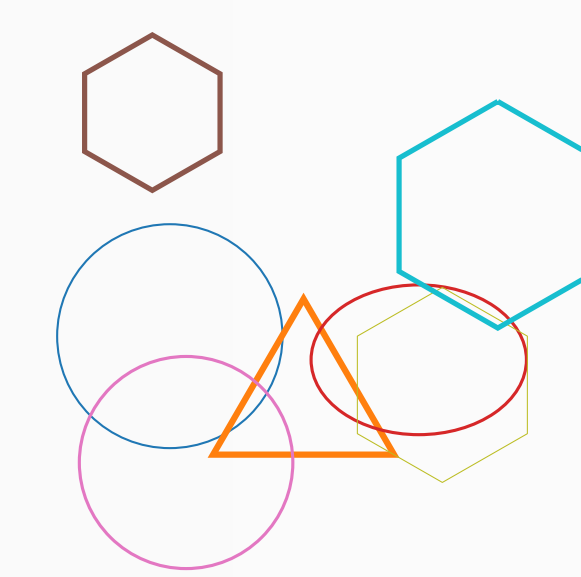[{"shape": "circle", "thickness": 1, "radius": 0.97, "center": [0.292, 0.417]}, {"shape": "triangle", "thickness": 3, "radius": 0.9, "center": [0.522, 0.302]}, {"shape": "oval", "thickness": 1.5, "radius": 0.93, "center": [0.72, 0.376]}, {"shape": "hexagon", "thickness": 2.5, "radius": 0.67, "center": [0.262, 0.804]}, {"shape": "circle", "thickness": 1.5, "radius": 0.92, "center": [0.32, 0.198]}, {"shape": "hexagon", "thickness": 0.5, "radius": 0.84, "center": [0.761, 0.333]}, {"shape": "hexagon", "thickness": 2.5, "radius": 0.98, "center": [0.856, 0.627]}]